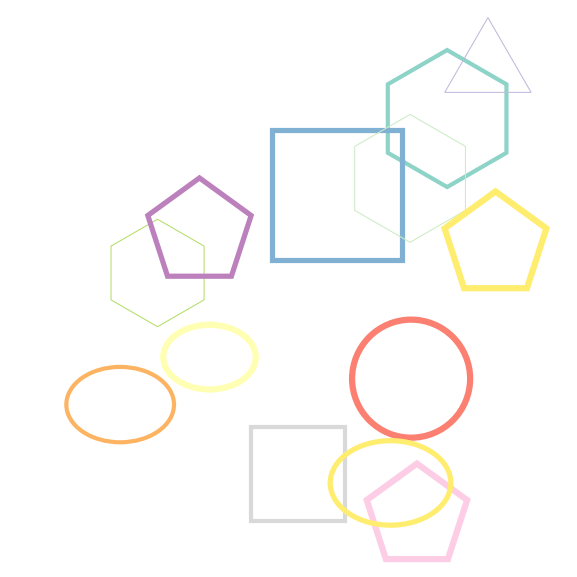[{"shape": "hexagon", "thickness": 2, "radius": 0.59, "center": [0.774, 0.794]}, {"shape": "oval", "thickness": 3, "radius": 0.4, "center": [0.363, 0.381]}, {"shape": "triangle", "thickness": 0.5, "radius": 0.43, "center": [0.845, 0.882]}, {"shape": "circle", "thickness": 3, "radius": 0.51, "center": [0.712, 0.343]}, {"shape": "square", "thickness": 2.5, "radius": 0.56, "center": [0.583, 0.661]}, {"shape": "oval", "thickness": 2, "radius": 0.47, "center": [0.208, 0.299]}, {"shape": "hexagon", "thickness": 0.5, "radius": 0.47, "center": [0.273, 0.526]}, {"shape": "pentagon", "thickness": 3, "radius": 0.46, "center": [0.722, 0.105]}, {"shape": "square", "thickness": 2, "radius": 0.41, "center": [0.516, 0.178]}, {"shape": "pentagon", "thickness": 2.5, "radius": 0.47, "center": [0.345, 0.597]}, {"shape": "hexagon", "thickness": 0.5, "radius": 0.55, "center": [0.71, 0.69]}, {"shape": "pentagon", "thickness": 3, "radius": 0.46, "center": [0.858, 0.575]}, {"shape": "oval", "thickness": 2.5, "radius": 0.52, "center": [0.676, 0.163]}]